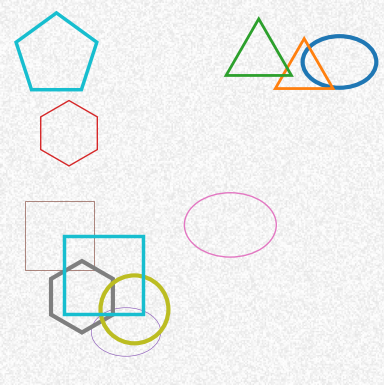[{"shape": "oval", "thickness": 3, "radius": 0.48, "center": [0.882, 0.839]}, {"shape": "triangle", "thickness": 2, "radius": 0.43, "center": [0.79, 0.813]}, {"shape": "triangle", "thickness": 2, "radius": 0.49, "center": [0.672, 0.853]}, {"shape": "hexagon", "thickness": 1, "radius": 0.42, "center": [0.179, 0.654]}, {"shape": "oval", "thickness": 0.5, "radius": 0.45, "center": [0.327, 0.138]}, {"shape": "square", "thickness": 0.5, "radius": 0.45, "center": [0.154, 0.388]}, {"shape": "oval", "thickness": 1, "radius": 0.6, "center": [0.598, 0.416]}, {"shape": "hexagon", "thickness": 3, "radius": 0.46, "center": [0.213, 0.229]}, {"shape": "circle", "thickness": 3, "radius": 0.44, "center": [0.349, 0.196]}, {"shape": "pentagon", "thickness": 2.5, "radius": 0.55, "center": [0.147, 0.856]}, {"shape": "square", "thickness": 2.5, "radius": 0.51, "center": [0.269, 0.285]}]